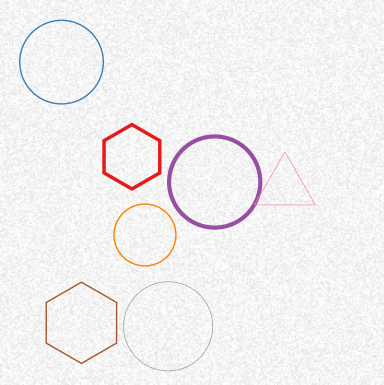[{"shape": "hexagon", "thickness": 2.5, "radius": 0.42, "center": [0.343, 0.593]}, {"shape": "circle", "thickness": 1, "radius": 0.54, "center": [0.16, 0.839]}, {"shape": "circle", "thickness": 3, "radius": 0.59, "center": [0.558, 0.527]}, {"shape": "circle", "thickness": 1, "radius": 0.4, "center": [0.376, 0.39]}, {"shape": "hexagon", "thickness": 1, "radius": 0.53, "center": [0.211, 0.162]}, {"shape": "triangle", "thickness": 0.5, "radius": 0.46, "center": [0.74, 0.514]}, {"shape": "circle", "thickness": 0.5, "radius": 0.58, "center": [0.437, 0.152]}]